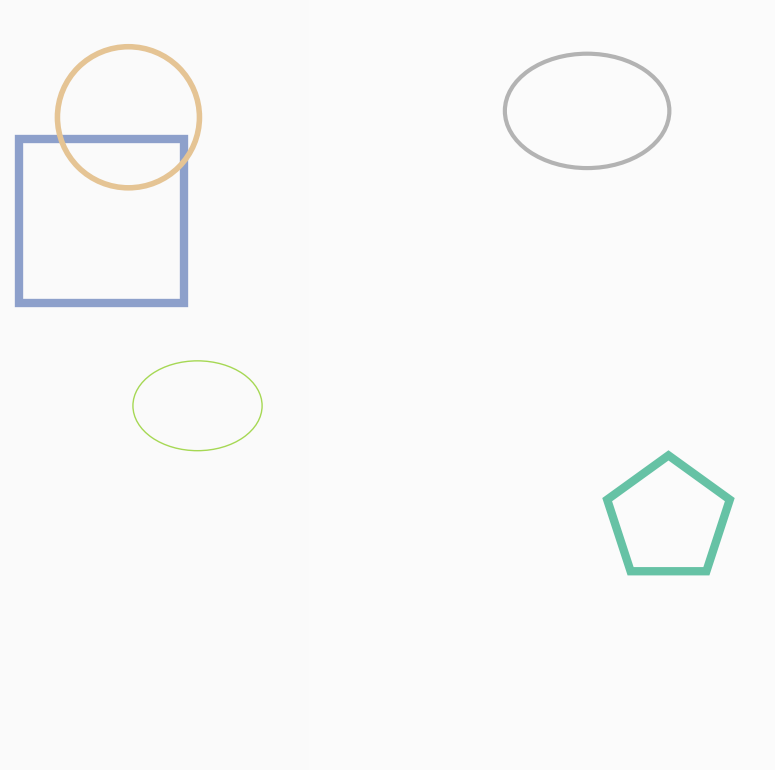[{"shape": "pentagon", "thickness": 3, "radius": 0.42, "center": [0.863, 0.325]}, {"shape": "square", "thickness": 3, "radius": 0.53, "center": [0.131, 0.713]}, {"shape": "oval", "thickness": 0.5, "radius": 0.42, "center": [0.255, 0.473]}, {"shape": "circle", "thickness": 2, "radius": 0.46, "center": [0.166, 0.848]}, {"shape": "oval", "thickness": 1.5, "radius": 0.53, "center": [0.758, 0.856]}]